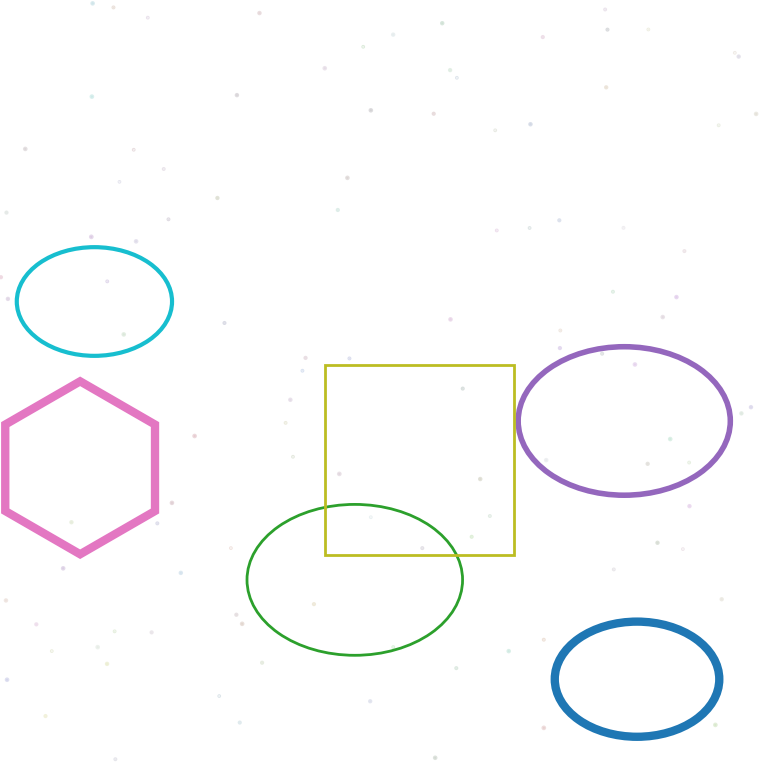[{"shape": "oval", "thickness": 3, "radius": 0.53, "center": [0.827, 0.118]}, {"shape": "oval", "thickness": 1, "radius": 0.7, "center": [0.461, 0.247]}, {"shape": "oval", "thickness": 2, "radius": 0.69, "center": [0.811, 0.453]}, {"shape": "hexagon", "thickness": 3, "radius": 0.56, "center": [0.104, 0.392]}, {"shape": "square", "thickness": 1, "radius": 0.62, "center": [0.545, 0.403]}, {"shape": "oval", "thickness": 1.5, "radius": 0.5, "center": [0.123, 0.608]}]